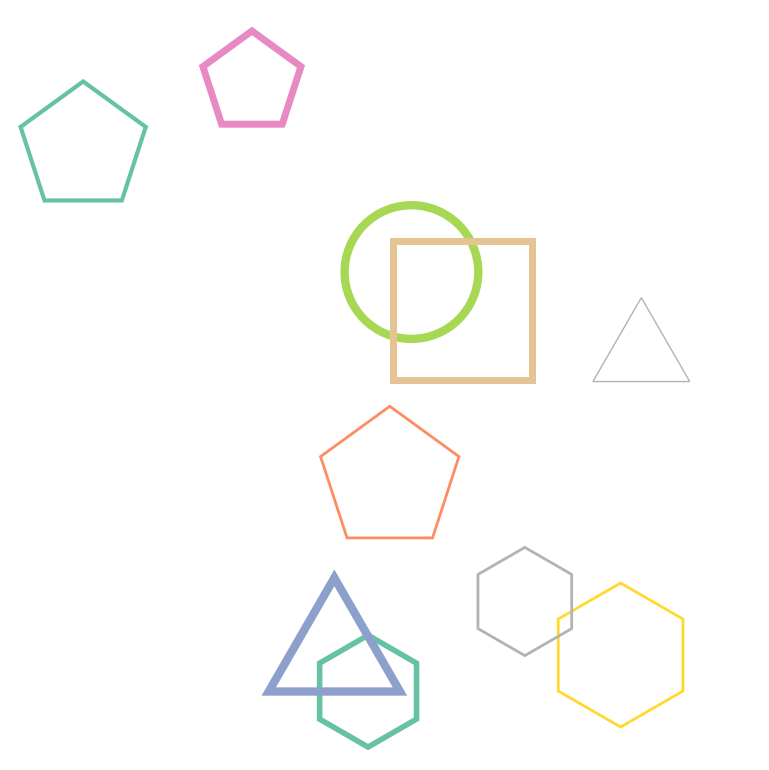[{"shape": "hexagon", "thickness": 2, "radius": 0.36, "center": [0.478, 0.102]}, {"shape": "pentagon", "thickness": 1.5, "radius": 0.43, "center": [0.108, 0.809]}, {"shape": "pentagon", "thickness": 1, "radius": 0.47, "center": [0.506, 0.378]}, {"shape": "triangle", "thickness": 3, "radius": 0.49, "center": [0.434, 0.151]}, {"shape": "pentagon", "thickness": 2.5, "radius": 0.33, "center": [0.327, 0.893]}, {"shape": "circle", "thickness": 3, "radius": 0.43, "center": [0.534, 0.647]}, {"shape": "hexagon", "thickness": 1, "radius": 0.47, "center": [0.806, 0.149]}, {"shape": "square", "thickness": 2.5, "radius": 0.45, "center": [0.601, 0.596]}, {"shape": "hexagon", "thickness": 1, "radius": 0.35, "center": [0.682, 0.219]}, {"shape": "triangle", "thickness": 0.5, "radius": 0.36, "center": [0.833, 0.541]}]